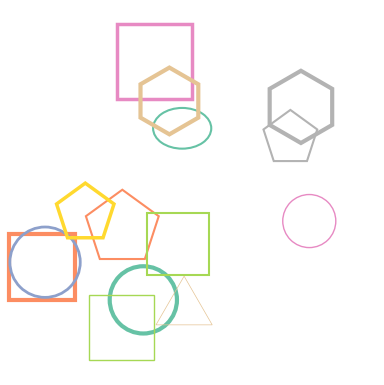[{"shape": "circle", "thickness": 3, "radius": 0.44, "center": [0.372, 0.221]}, {"shape": "oval", "thickness": 1.5, "radius": 0.38, "center": [0.473, 0.667]}, {"shape": "pentagon", "thickness": 1.5, "radius": 0.5, "center": [0.318, 0.408]}, {"shape": "square", "thickness": 3, "radius": 0.43, "center": [0.109, 0.307]}, {"shape": "circle", "thickness": 2, "radius": 0.46, "center": [0.117, 0.319]}, {"shape": "square", "thickness": 2.5, "radius": 0.49, "center": [0.401, 0.841]}, {"shape": "circle", "thickness": 1, "radius": 0.34, "center": [0.803, 0.426]}, {"shape": "square", "thickness": 1.5, "radius": 0.4, "center": [0.462, 0.365]}, {"shape": "square", "thickness": 1, "radius": 0.42, "center": [0.316, 0.15]}, {"shape": "pentagon", "thickness": 2.5, "radius": 0.39, "center": [0.222, 0.446]}, {"shape": "hexagon", "thickness": 3, "radius": 0.43, "center": [0.44, 0.738]}, {"shape": "triangle", "thickness": 0.5, "radius": 0.42, "center": [0.478, 0.198]}, {"shape": "pentagon", "thickness": 1.5, "radius": 0.37, "center": [0.754, 0.641]}, {"shape": "hexagon", "thickness": 3, "radius": 0.47, "center": [0.782, 0.722]}]